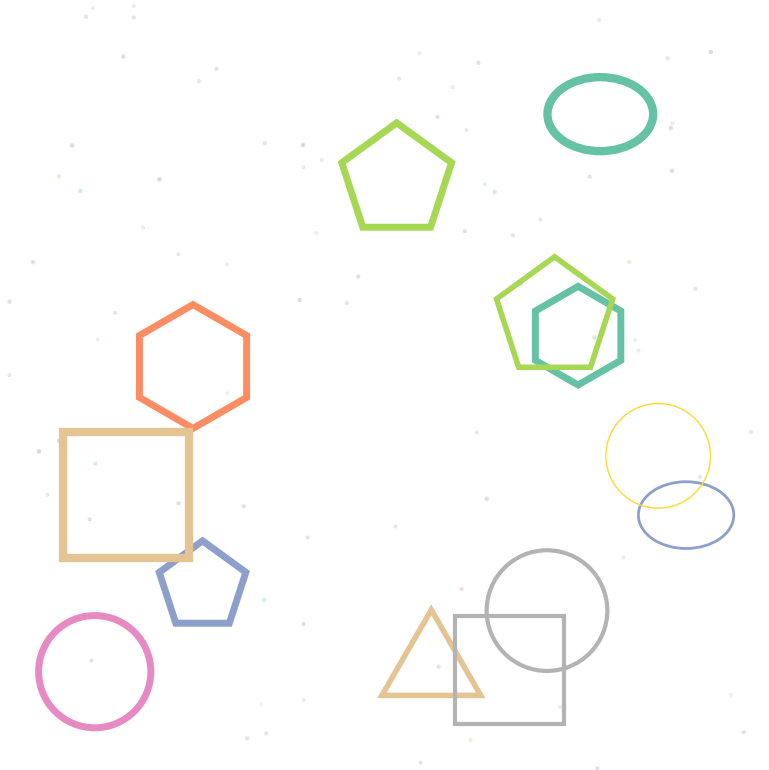[{"shape": "hexagon", "thickness": 2.5, "radius": 0.32, "center": [0.751, 0.564]}, {"shape": "oval", "thickness": 3, "radius": 0.34, "center": [0.78, 0.852]}, {"shape": "hexagon", "thickness": 2.5, "radius": 0.4, "center": [0.251, 0.524]}, {"shape": "pentagon", "thickness": 2.5, "radius": 0.3, "center": [0.263, 0.238]}, {"shape": "oval", "thickness": 1, "radius": 0.31, "center": [0.891, 0.331]}, {"shape": "circle", "thickness": 2.5, "radius": 0.36, "center": [0.123, 0.128]}, {"shape": "pentagon", "thickness": 2, "radius": 0.4, "center": [0.72, 0.587]}, {"shape": "pentagon", "thickness": 2.5, "radius": 0.37, "center": [0.515, 0.766]}, {"shape": "circle", "thickness": 0.5, "radius": 0.34, "center": [0.855, 0.408]}, {"shape": "square", "thickness": 3, "radius": 0.41, "center": [0.164, 0.357]}, {"shape": "triangle", "thickness": 2, "radius": 0.37, "center": [0.56, 0.134]}, {"shape": "circle", "thickness": 1.5, "radius": 0.39, "center": [0.71, 0.207]}, {"shape": "square", "thickness": 1.5, "radius": 0.35, "center": [0.661, 0.129]}]